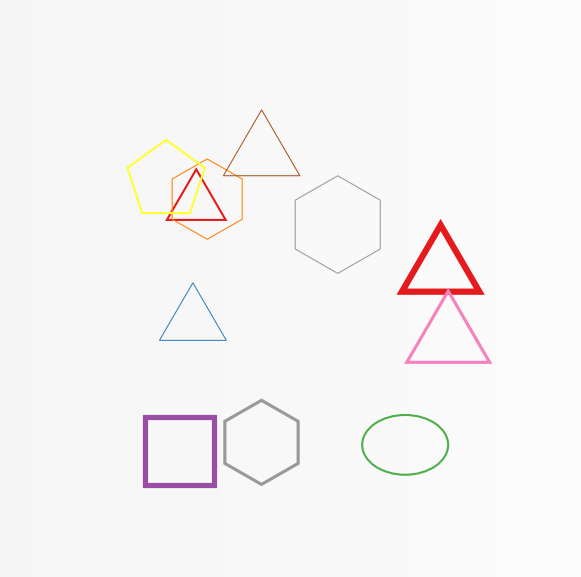[{"shape": "triangle", "thickness": 1, "radius": 0.29, "center": [0.338, 0.648]}, {"shape": "triangle", "thickness": 3, "radius": 0.38, "center": [0.758, 0.533]}, {"shape": "triangle", "thickness": 0.5, "radius": 0.33, "center": [0.332, 0.443]}, {"shape": "oval", "thickness": 1, "radius": 0.37, "center": [0.697, 0.229]}, {"shape": "square", "thickness": 2.5, "radius": 0.3, "center": [0.309, 0.218]}, {"shape": "hexagon", "thickness": 0.5, "radius": 0.35, "center": [0.356, 0.654]}, {"shape": "pentagon", "thickness": 1, "radius": 0.35, "center": [0.286, 0.687]}, {"shape": "triangle", "thickness": 0.5, "radius": 0.38, "center": [0.45, 0.733]}, {"shape": "triangle", "thickness": 1.5, "radius": 0.41, "center": [0.771, 0.413]}, {"shape": "hexagon", "thickness": 0.5, "radius": 0.42, "center": [0.581, 0.61]}, {"shape": "hexagon", "thickness": 1.5, "radius": 0.36, "center": [0.45, 0.233]}]